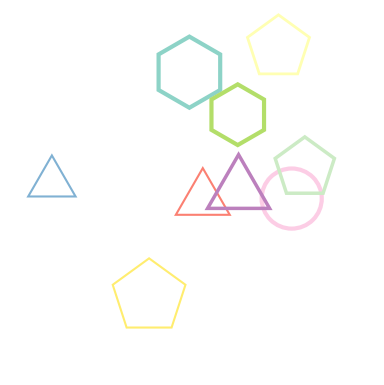[{"shape": "hexagon", "thickness": 3, "radius": 0.46, "center": [0.492, 0.813]}, {"shape": "pentagon", "thickness": 2, "radius": 0.42, "center": [0.723, 0.877]}, {"shape": "triangle", "thickness": 1.5, "radius": 0.4, "center": [0.527, 0.482]}, {"shape": "triangle", "thickness": 1.5, "radius": 0.36, "center": [0.135, 0.525]}, {"shape": "hexagon", "thickness": 3, "radius": 0.39, "center": [0.618, 0.702]}, {"shape": "circle", "thickness": 3, "radius": 0.39, "center": [0.758, 0.484]}, {"shape": "triangle", "thickness": 2.5, "radius": 0.47, "center": [0.62, 0.505]}, {"shape": "pentagon", "thickness": 2.5, "radius": 0.4, "center": [0.792, 0.564]}, {"shape": "pentagon", "thickness": 1.5, "radius": 0.5, "center": [0.387, 0.23]}]